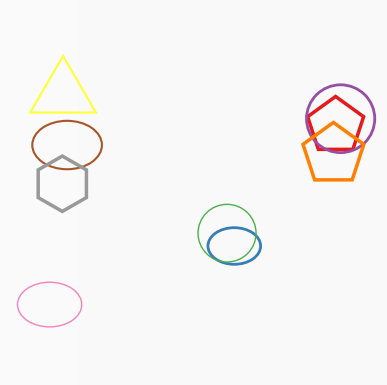[{"shape": "pentagon", "thickness": 2.5, "radius": 0.38, "center": [0.866, 0.673]}, {"shape": "oval", "thickness": 2, "radius": 0.34, "center": [0.605, 0.361]}, {"shape": "circle", "thickness": 1, "radius": 0.37, "center": [0.586, 0.394]}, {"shape": "circle", "thickness": 2, "radius": 0.44, "center": [0.879, 0.692]}, {"shape": "pentagon", "thickness": 2.5, "radius": 0.41, "center": [0.86, 0.6]}, {"shape": "triangle", "thickness": 1.5, "radius": 0.49, "center": [0.163, 0.757]}, {"shape": "oval", "thickness": 1.5, "radius": 0.45, "center": [0.173, 0.623]}, {"shape": "oval", "thickness": 1, "radius": 0.41, "center": [0.128, 0.209]}, {"shape": "hexagon", "thickness": 2.5, "radius": 0.36, "center": [0.161, 0.523]}]